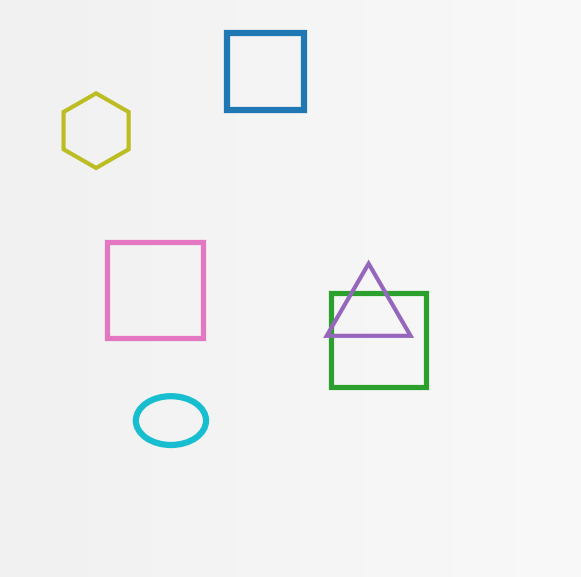[{"shape": "square", "thickness": 3, "radius": 0.33, "center": [0.457, 0.876]}, {"shape": "square", "thickness": 2.5, "radius": 0.41, "center": [0.65, 0.411]}, {"shape": "triangle", "thickness": 2, "radius": 0.42, "center": [0.634, 0.459]}, {"shape": "square", "thickness": 2.5, "radius": 0.42, "center": [0.267, 0.496]}, {"shape": "hexagon", "thickness": 2, "radius": 0.32, "center": [0.165, 0.773]}, {"shape": "oval", "thickness": 3, "radius": 0.3, "center": [0.294, 0.271]}]